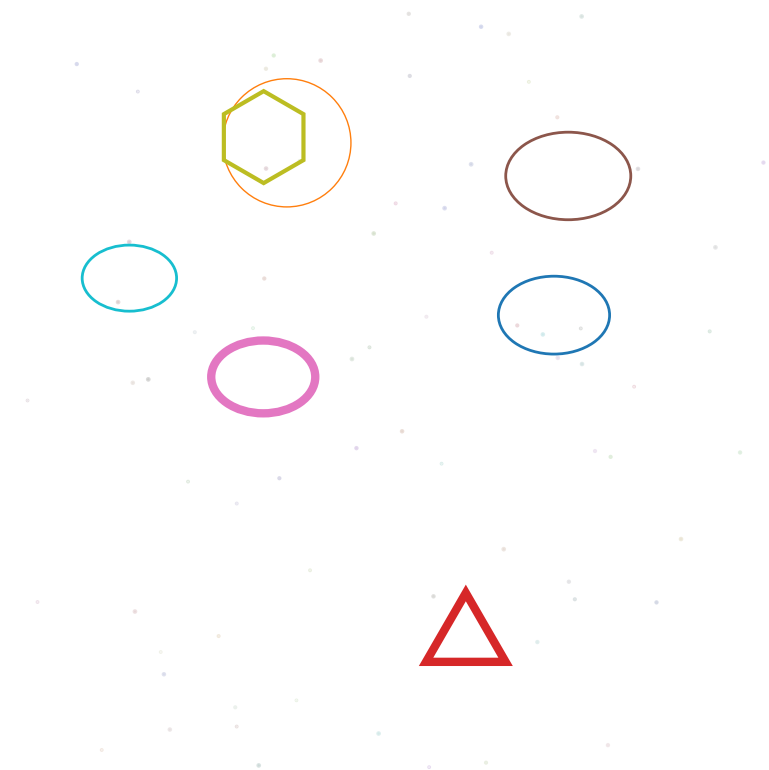[{"shape": "oval", "thickness": 1, "radius": 0.36, "center": [0.719, 0.591]}, {"shape": "circle", "thickness": 0.5, "radius": 0.42, "center": [0.373, 0.815]}, {"shape": "triangle", "thickness": 3, "radius": 0.3, "center": [0.605, 0.17]}, {"shape": "oval", "thickness": 1, "radius": 0.41, "center": [0.738, 0.771]}, {"shape": "oval", "thickness": 3, "radius": 0.34, "center": [0.342, 0.51]}, {"shape": "hexagon", "thickness": 1.5, "radius": 0.3, "center": [0.342, 0.822]}, {"shape": "oval", "thickness": 1, "radius": 0.31, "center": [0.168, 0.639]}]